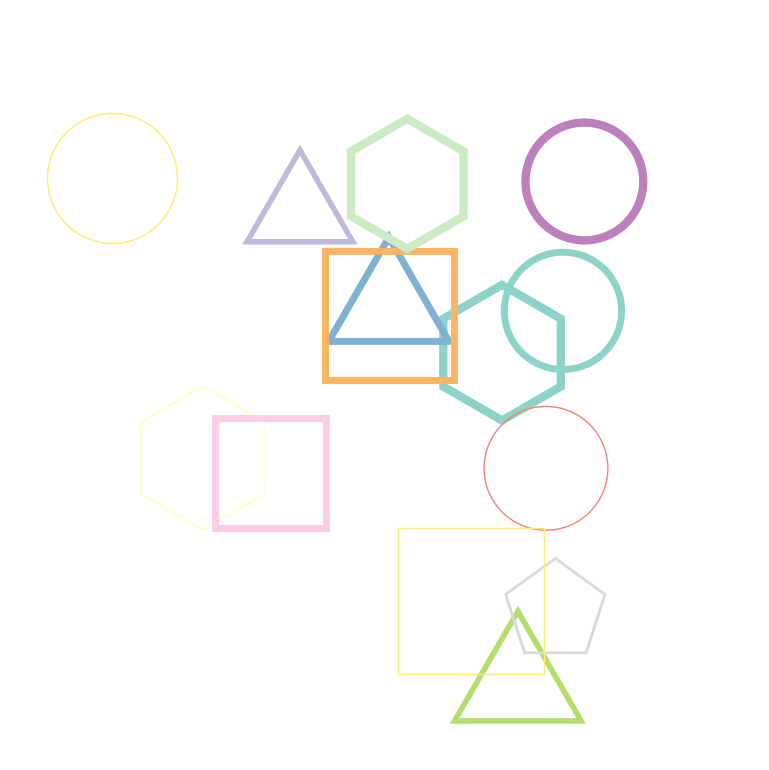[{"shape": "hexagon", "thickness": 3, "radius": 0.44, "center": [0.652, 0.542]}, {"shape": "circle", "thickness": 2.5, "radius": 0.38, "center": [0.731, 0.596]}, {"shape": "hexagon", "thickness": 0.5, "radius": 0.47, "center": [0.264, 0.405]}, {"shape": "triangle", "thickness": 2, "radius": 0.4, "center": [0.39, 0.726]}, {"shape": "circle", "thickness": 0.5, "radius": 0.4, "center": [0.709, 0.392]}, {"shape": "triangle", "thickness": 2.5, "radius": 0.45, "center": [0.505, 0.602]}, {"shape": "square", "thickness": 2.5, "radius": 0.42, "center": [0.505, 0.59]}, {"shape": "triangle", "thickness": 2, "radius": 0.47, "center": [0.673, 0.111]}, {"shape": "square", "thickness": 2.5, "radius": 0.36, "center": [0.351, 0.386]}, {"shape": "pentagon", "thickness": 1, "radius": 0.34, "center": [0.721, 0.207]}, {"shape": "circle", "thickness": 3, "radius": 0.38, "center": [0.759, 0.764]}, {"shape": "hexagon", "thickness": 3, "radius": 0.42, "center": [0.529, 0.761]}, {"shape": "circle", "thickness": 0.5, "radius": 0.42, "center": [0.146, 0.768]}, {"shape": "square", "thickness": 0.5, "radius": 0.47, "center": [0.612, 0.22]}]